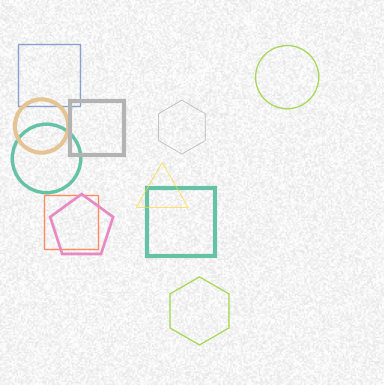[{"shape": "square", "thickness": 3, "radius": 0.44, "center": [0.47, 0.424]}, {"shape": "circle", "thickness": 2.5, "radius": 0.44, "center": [0.121, 0.588]}, {"shape": "square", "thickness": 1, "radius": 0.35, "center": [0.184, 0.424]}, {"shape": "square", "thickness": 1, "radius": 0.41, "center": [0.127, 0.806]}, {"shape": "pentagon", "thickness": 2, "radius": 0.43, "center": [0.212, 0.41]}, {"shape": "hexagon", "thickness": 1, "radius": 0.44, "center": [0.518, 0.192]}, {"shape": "circle", "thickness": 1, "radius": 0.41, "center": [0.746, 0.8]}, {"shape": "triangle", "thickness": 0.5, "radius": 0.39, "center": [0.421, 0.5]}, {"shape": "circle", "thickness": 3, "radius": 0.35, "center": [0.108, 0.673]}, {"shape": "square", "thickness": 3, "radius": 0.35, "center": [0.253, 0.667]}, {"shape": "hexagon", "thickness": 0.5, "radius": 0.35, "center": [0.472, 0.67]}]